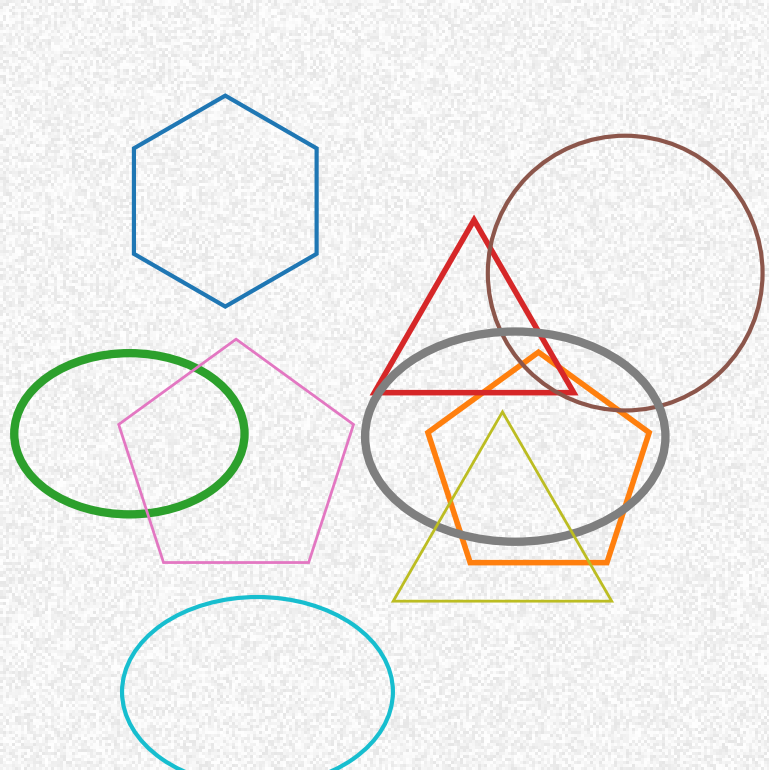[{"shape": "hexagon", "thickness": 1.5, "radius": 0.68, "center": [0.293, 0.739]}, {"shape": "pentagon", "thickness": 2, "radius": 0.76, "center": [0.699, 0.392]}, {"shape": "oval", "thickness": 3, "radius": 0.75, "center": [0.168, 0.437]}, {"shape": "triangle", "thickness": 2, "radius": 0.75, "center": [0.616, 0.565]}, {"shape": "circle", "thickness": 1.5, "radius": 0.89, "center": [0.812, 0.645]}, {"shape": "pentagon", "thickness": 1, "radius": 0.8, "center": [0.307, 0.399]}, {"shape": "oval", "thickness": 3, "radius": 0.98, "center": [0.669, 0.433]}, {"shape": "triangle", "thickness": 1, "radius": 0.82, "center": [0.653, 0.301]}, {"shape": "oval", "thickness": 1.5, "radius": 0.88, "center": [0.334, 0.102]}]